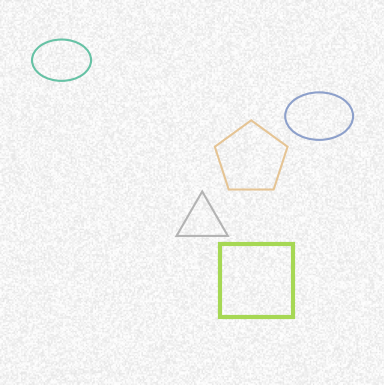[{"shape": "oval", "thickness": 1.5, "radius": 0.38, "center": [0.16, 0.844]}, {"shape": "oval", "thickness": 1.5, "radius": 0.44, "center": [0.829, 0.698]}, {"shape": "square", "thickness": 3, "radius": 0.48, "center": [0.666, 0.272]}, {"shape": "pentagon", "thickness": 1.5, "radius": 0.5, "center": [0.652, 0.588]}, {"shape": "triangle", "thickness": 1.5, "radius": 0.38, "center": [0.525, 0.426]}]